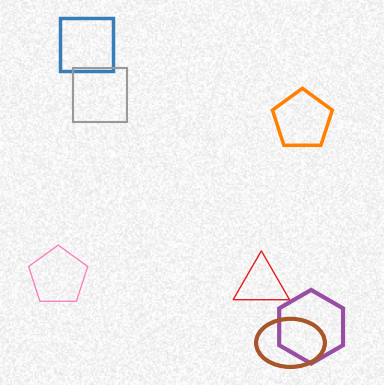[{"shape": "triangle", "thickness": 1, "radius": 0.42, "center": [0.679, 0.264]}, {"shape": "square", "thickness": 2.5, "radius": 0.34, "center": [0.225, 0.885]}, {"shape": "hexagon", "thickness": 3, "radius": 0.48, "center": [0.808, 0.151]}, {"shape": "pentagon", "thickness": 2.5, "radius": 0.41, "center": [0.785, 0.689]}, {"shape": "oval", "thickness": 3, "radius": 0.45, "center": [0.755, 0.109]}, {"shape": "pentagon", "thickness": 1, "radius": 0.4, "center": [0.151, 0.283]}, {"shape": "square", "thickness": 1.5, "radius": 0.35, "center": [0.261, 0.754]}]